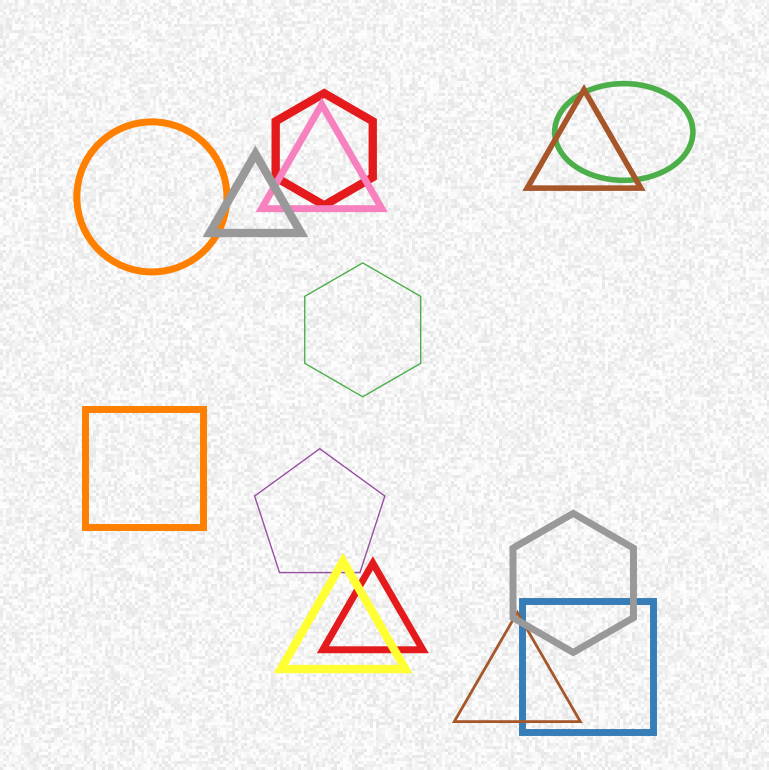[{"shape": "hexagon", "thickness": 3, "radius": 0.36, "center": [0.421, 0.806]}, {"shape": "triangle", "thickness": 2.5, "radius": 0.37, "center": [0.484, 0.194]}, {"shape": "square", "thickness": 2.5, "radius": 0.43, "center": [0.763, 0.134]}, {"shape": "oval", "thickness": 2, "radius": 0.45, "center": [0.81, 0.829]}, {"shape": "hexagon", "thickness": 0.5, "radius": 0.43, "center": [0.471, 0.572]}, {"shape": "pentagon", "thickness": 0.5, "radius": 0.44, "center": [0.415, 0.328]}, {"shape": "square", "thickness": 2.5, "radius": 0.38, "center": [0.187, 0.392]}, {"shape": "circle", "thickness": 2.5, "radius": 0.49, "center": [0.197, 0.744]}, {"shape": "triangle", "thickness": 3, "radius": 0.47, "center": [0.446, 0.178]}, {"shape": "triangle", "thickness": 2, "radius": 0.43, "center": [0.758, 0.798]}, {"shape": "triangle", "thickness": 1, "radius": 0.47, "center": [0.672, 0.11]}, {"shape": "triangle", "thickness": 2.5, "radius": 0.45, "center": [0.418, 0.774]}, {"shape": "hexagon", "thickness": 2.5, "radius": 0.45, "center": [0.744, 0.243]}, {"shape": "triangle", "thickness": 3, "radius": 0.34, "center": [0.332, 0.732]}]